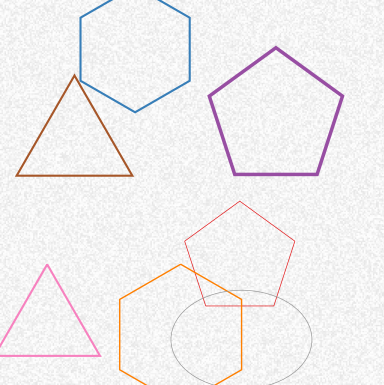[{"shape": "pentagon", "thickness": 0.5, "radius": 0.75, "center": [0.623, 0.327]}, {"shape": "hexagon", "thickness": 1.5, "radius": 0.82, "center": [0.351, 0.872]}, {"shape": "pentagon", "thickness": 2.5, "radius": 0.91, "center": [0.717, 0.694]}, {"shape": "hexagon", "thickness": 1, "radius": 0.91, "center": [0.469, 0.131]}, {"shape": "triangle", "thickness": 1.5, "radius": 0.87, "center": [0.193, 0.63]}, {"shape": "triangle", "thickness": 1.5, "radius": 0.79, "center": [0.123, 0.155]}, {"shape": "oval", "thickness": 0.5, "radius": 0.92, "center": [0.627, 0.118]}]